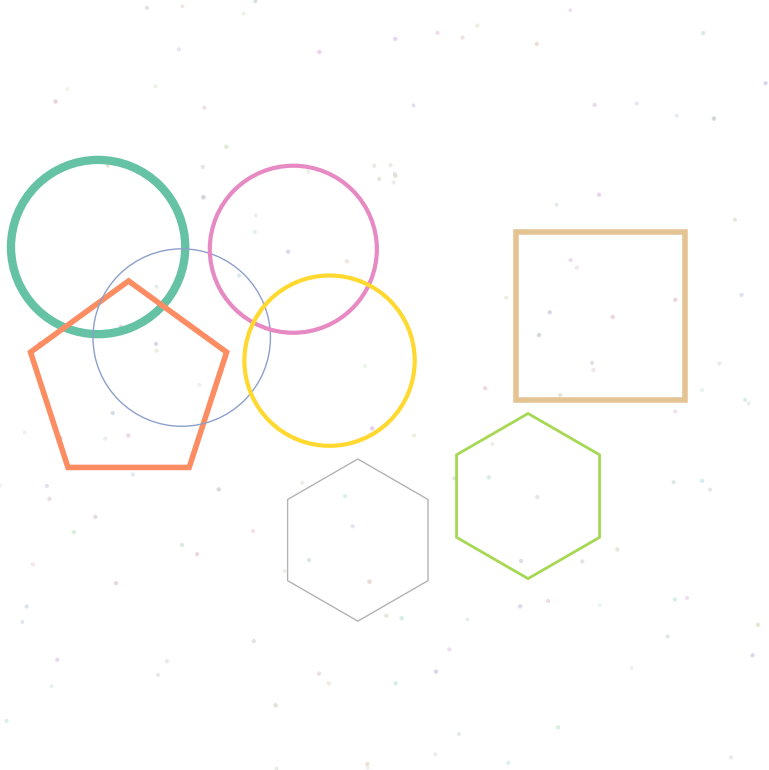[{"shape": "circle", "thickness": 3, "radius": 0.57, "center": [0.127, 0.679]}, {"shape": "pentagon", "thickness": 2, "radius": 0.67, "center": [0.167, 0.501]}, {"shape": "circle", "thickness": 0.5, "radius": 0.58, "center": [0.236, 0.562]}, {"shape": "circle", "thickness": 1.5, "radius": 0.54, "center": [0.381, 0.676]}, {"shape": "hexagon", "thickness": 1, "radius": 0.54, "center": [0.686, 0.356]}, {"shape": "circle", "thickness": 1.5, "radius": 0.55, "center": [0.428, 0.532]}, {"shape": "square", "thickness": 2, "radius": 0.55, "center": [0.779, 0.59]}, {"shape": "hexagon", "thickness": 0.5, "radius": 0.53, "center": [0.465, 0.299]}]